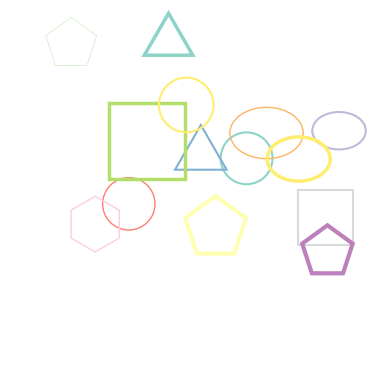[{"shape": "triangle", "thickness": 2.5, "radius": 0.36, "center": [0.438, 0.893]}, {"shape": "circle", "thickness": 1.5, "radius": 0.34, "center": [0.64, 0.589]}, {"shape": "pentagon", "thickness": 3, "radius": 0.41, "center": [0.56, 0.408]}, {"shape": "oval", "thickness": 1.5, "radius": 0.35, "center": [0.881, 0.66]}, {"shape": "circle", "thickness": 1, "radius": 0.34, "center": [0.335, 0.471]}, {"shape": "triangle", "thickness": 1.5, "radius": 0.39, "center": [0.522, 0.598]}, {"shape": "oval", "thickness": 1, "radius": 0.48, "center": [0.692, 0.655]}, {"shape": "square", "thickness": 2.5, "radius": 0.49, "center": [0.382, 0.633]}, {"shape": "hexagon", "thickness": 1, "radius": 0.36, "center": [0.247, 0.418]}, {"shape": "square", "thickness": 1.5, "radius": 0.36, "center": [0.845, 0.434]}, {"shape": "pentagon", "thickness": 3, "radius": 0.34, "center": [0.851, 0.346]}, {"shape": "pentagon", "thickness": 0.5, "radius": 0.35, "center": [0.185, 0.886]}, {"shape": "circle", "thickness": 1.5, "radius": 0.35, "center": [0.484, 0.727]}, {"shape": "oval", "thickness": 2.5, "radius": 0.41, "center": [0.776, 0.587]}]